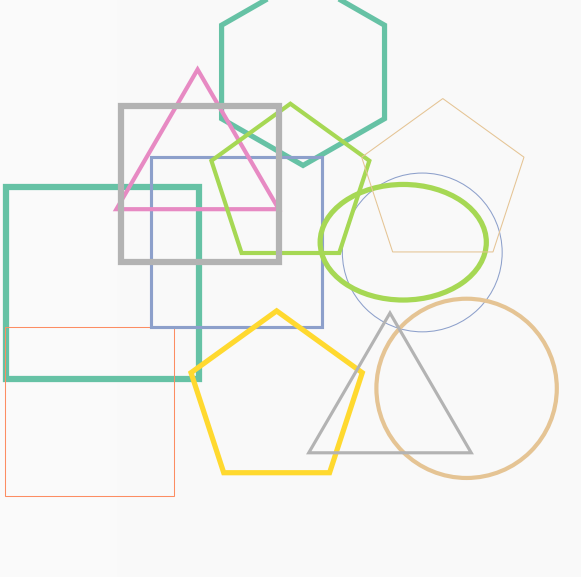[{"shape": "hexagon", "thickness": 2.5, "radius": 0.81, "center": [0.521, 0.875]}, {"shape": "square", "thickness": 3, "radius": 0.83, "center": [0.177, 0.509]}, {"shape": "square", "thickness": 0.5, "radius": 0.73, "center": [0.154, 0.287]}, {"shape": "circle", "thickness": 0.5, "radius": 0.69, "center": [0.726, 0.562]}, {"shape": "square", "thickness": 1.5, "radius": 0.74, "center": [0.408, 0.58]}, {"shape": "triangle", "thickness": 2, "radius": 0.81, "center": [0.34, 0.718]}, {"shape": "pentagon", "thickness": 2, "radius": 0.71, "center": [0.5, 0.677]}, {"shape": "oval", "thickness": 2.5, "radius": 0.71, "center": [0.694, 0.58]}, {"shape": "pentagon", "thickness": 2.5, "radius": 0.77, "center": [0.476, 0.306]}, {"shape": "pentagon", "thickness": 0.5, "radius": 0.73, "center": [0.762, 0.682]}, {"shape": "circle", "thickness": 2, "radius": 0.78, "center": [0.803, 0.327]}, {"shape": "square", "thickness": 3, "radius": 0.68, "center": [0.344, 0.68]}, {"shape": "triangle", "thickness": 1.5, "radius": 0.81, "center": [0.671, 0.296]}]